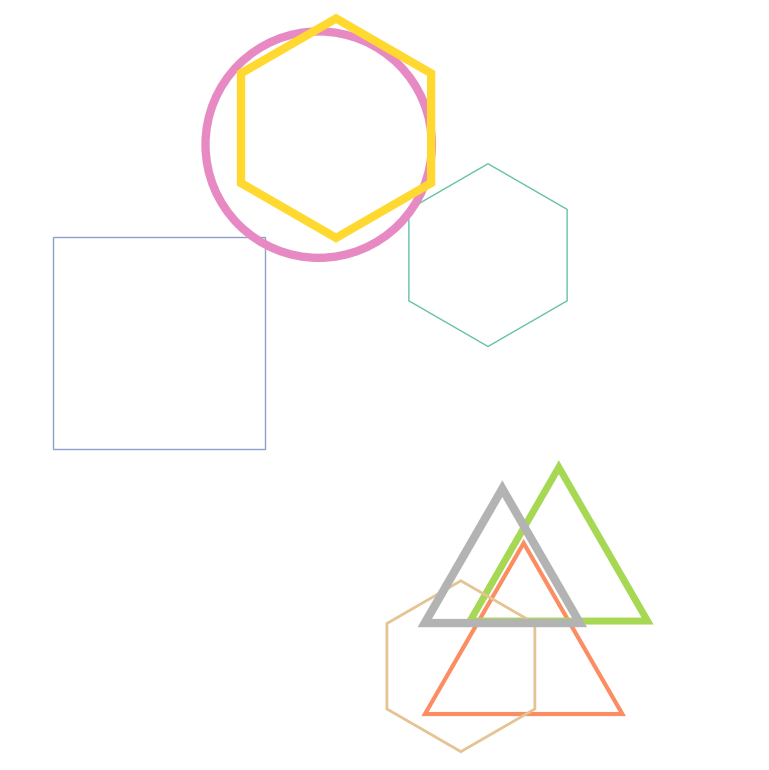[{"shape": "hexagon", "thickness": 0.5, "radius": 0.59, "center": [0.634, 0.669]}, {"shape": "triangle", "thickness": 1.5, "radius": 0.74, "center": [0.68, 0.147]}, {"shape": "square", "thickness": 0.5, "radius": 0.69, "center": [0.207, 0.554]}, {"shape": "circle", "thickness": 3, "radius": 0.74, "center": [0.414, 0.812]}, {"shape": "triangle", "thickness": 2.5, "radius": 0.67, "center": [0.726, 0.26]}, {"shape": "hexagon", "thickness": 3, "radius": 0.71, "center": [0.436, 0.834]}, {"shape": "hexagon", "thickness": 1, "radius": 0.55, "center": [0.599, 0.135]}, {"shape": "triangle", "thickness": 3, "radius": 0.58, "center": [0.652, 0.249]}]